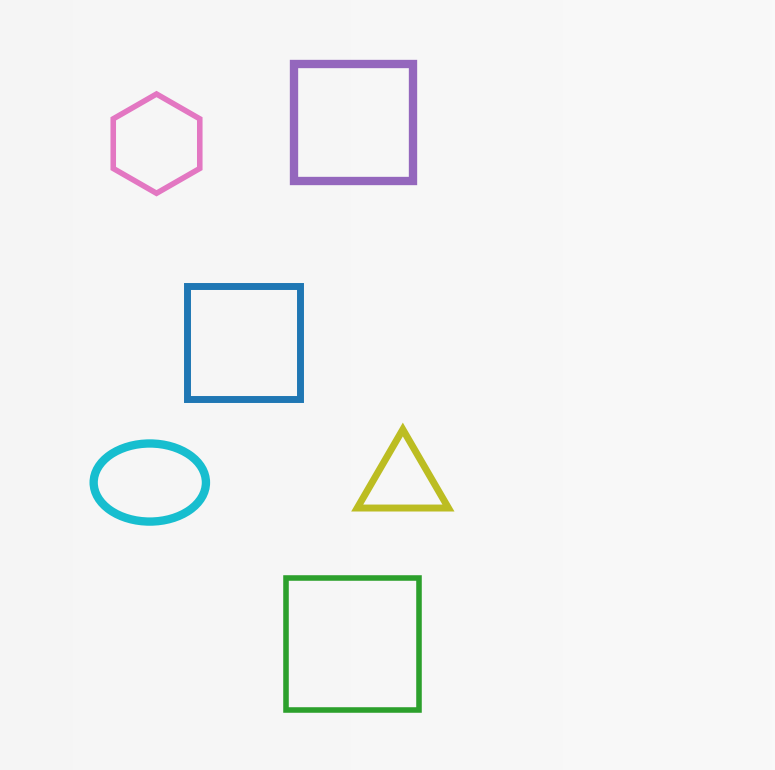[{"shape": "square", "thickness": 2.5, "radius": 0.36, "center": [0.314, 0.555]}, {"shape": "square", "thickness": 2, "radius": 0.43, "center": [0.455, 0.164]}, {"shape": "square", "thickness": 3, "radius": 0.38, "center": [0.456, 0.841]}, {"shape": "hexagon", "thickness": 2, "radius": 0.32, "center": [0.202, 0.813]}, {"shape": "triangle", "thickness": 2.5, "radius": 0.34, "center": [0.52, 0.374]}, {"shape": "oval", "thickness": 3, "radius": 0.36, "center": [0.193, 0.373]}]